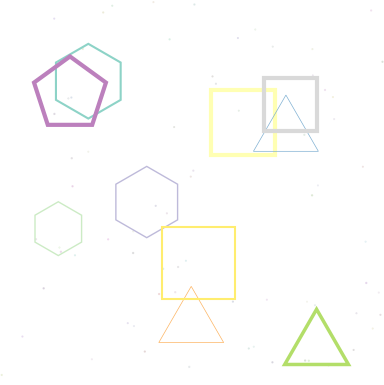[{"shape": "hexagon", "thickness": 1.5, "radius": 0.49, "center": [0.229, 0.789]}, {"shape": "square", "thickness": 3, "radius": 0.42, "center": [0.631, 0.682]}, {"shape": "hexagon", "thickness": 1, "radius": 0.46, "center": [0.381, 0.475]}, {"shape": "triangle", "thickness": 0.5, "radius": 0.49, "center": [0.743, 0.656]}, {"shape": "triangle", "thickness": 0.5, "radius": 0.49, "center": [0.497, 0.159]}, {"shape": "triangle", "thickness": 2.5, "radius": 0.48, "center": [0.822, 0.101]}, {"shape": "square", "thickness": 3, "radius": 0.35, "center": [0.754, 0.728]}, {"shape": "pentagon", "thickness": 3, "radius": 0.49, "center": [0.182, 0.755]}, {"shape": "hexagon", "thickness": 1, "radius": 0.35, "center": [0.151, 0.406]}, {"shape": "square", "thickness": 1.5, "radius": 0.47, "center": [0.516, 0.317]}]